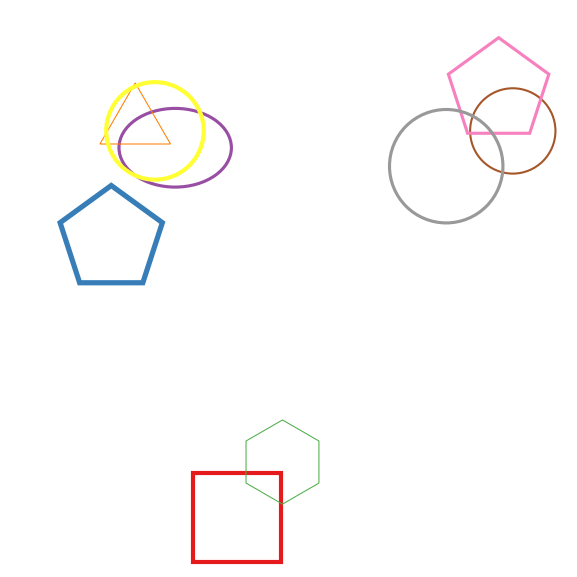[{"shape": "square", "thickness": 2, "radius": 0.38, "center": [0.41, 0.103]}, {"shape": "pentagon", "thickness": 2.5, "radius": 0.47, "center": [0.193, 0.585]}, {"shape": "hexagon", "thickness": 0.5, "radius": 0.36, "center": [0.489, 0.199]}, {"shape": "oval", "thickness": 1.5, "radius": 0.49, "center": [0.303, 0.743]}, {"shape": "triangle", "thickness": 0.5, "radius": 0.35, "center": [0.234, 0.785]}, {"shape": "circle", "thickness": 2, "radius": 0.42, "center": [0.268, 0.773]}, {"shape": "circle", "thickness": 1, "radius": 0.37, "center": [0.888, 0.772]}, {"shape": "pentagon", "thickness": 1.5, "radius": 0.46, "center": [0.863, 0.842]}, {"shape": "circle", "thickness": 1.5, "radius": 0.49, "center": [0.773, 0.711]}]